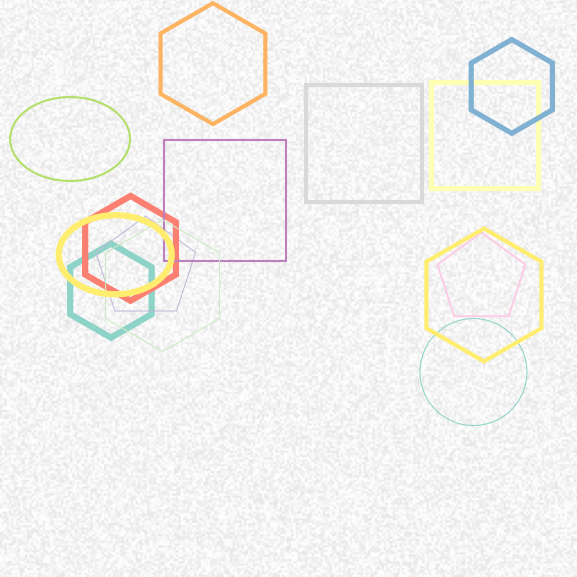[{"shape": "circle", "thickness": 0.5, "radius": 0.46, "center": [0.82, 0.355]}, {"shape": "hexagon", "thickness": 3, "radius": 0.41, "center": [0.192, 0.496]}, {"shape": "square", "thickness": 2.5, "radius": 0.46, "center": [0.838, 0.765]}, {"shape": "pentagon", "thickness": 0.5, "radius": 0.45, "center": [0.252, 0.534]}, {"shape": "hexagon", "thickness": 3, "radius": 0.45, "center": [0.226, 0.569]}, {"shape": "hexagon", "thickness": 2.5, "radius": 0.41, "center": [0.886, 0.849]}, {"shape": "hexagon", "thickness": 2, "radius": 0.52, "center": [0.369, 0.889]}, {"shape": "oval", "thickness": 1, "radius": 0.52, "center": [0.121, 0.758]}, {"shape": "pentagon", "thickness": 1, "radius": 0.4, "center": [0.834, 0.516]}, {"shape": "square", "thickness": 2, "radius": 0.5, "center": [0.631, 0.751]}, {"shape": "square", "thickness": 1, "radius": 0.53, "center": [0.39, 0.652]}, {"shape": "hexagon", "thickness": 0.5, "radius": 0.57, "center": [0.281, 0.505]}, {"shape": "hexagon", "thickness": 2, "radius": 0.58, "center": [0.838, 0.488]}, {"shape": "oval", "thickness": 3, "radius": 0.49, "center": [0.2, 0.558]}]